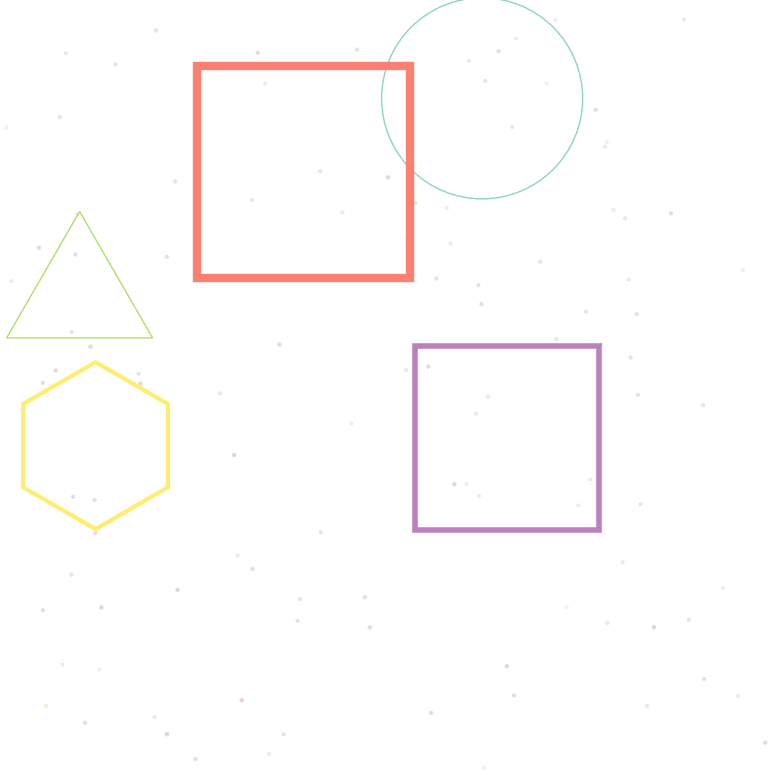[{"shape": "circle", "thickness": 0.5, "radius": 0.65, "center": [0.626, 0.872]}, {"shape": "square", "thickness": 3, "radius": 0.69, "center": [0.394, 0.777]}, {"shape": "triangle", "thickness": 0.5, "radius": 0.55, "center": [0.103, 0.616]}, {"shape": "square", "thickness": 2, "radius": 0.6, "center": [0.658, 0.431]}, {"shape": "hexagon", "thickness": 1.5, "radius": 0.54, "center": [0.124, 0.421]}]